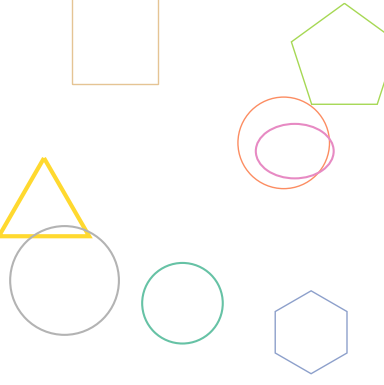[{"shape": "circle", "thickness": 1.5, "radius": 0.52, "center": [0.474, 0.212]}, {"shape": "circle", "thickness": 1, "radius": 0.59, "center": [0.737, 0.629]}, {"shape": "hexagon", "thickness": 1, "radius": 0.54, "center": [0.808, 0.137]}, {"shape": "oval", "thickness": 1.5, "radius": 0.51, "center": [0.766, 0.607]}, {"shape": "pentagon", "thickness": 1, "radius": 0.72, "center": [0.895, 0.846]}, {"shape": "triangle", "thickness": 3, "radius": 0.68, "center": [0.114, 0.454]}, {"shape": "square", "thickness": 1, "radius": 0.56, "center": [0.299, 0.893]}, {"shape": "circle", "thickness": 1.5, "radius": 0.71, "center": [0.168, 0.272]}]